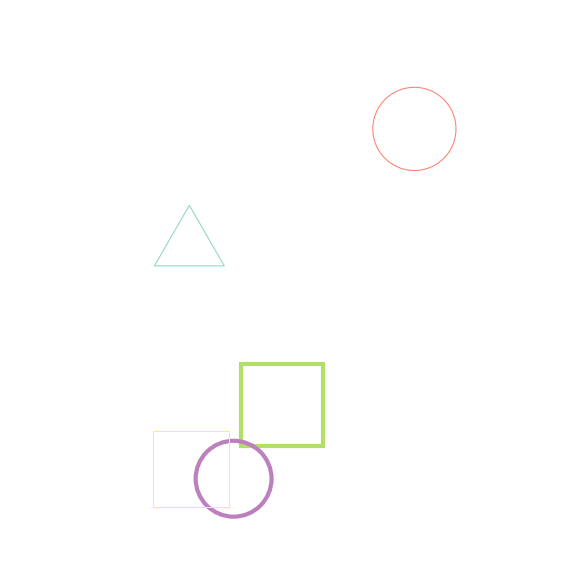[{"shape": "triangle", "thickness": 0.5, "radius": 0.35, "center": [0.328, 0.574]}, {"shape": "circle", "thickness": 0.5, "radius": 0.36, "center": [0.718, 0.776]}, {"shape": "square", "thickness": 2, "radius": 0.36, "center": [0.489, 0.298]}, {"shape": "circle", "thickness": 2, "radius": 0.33, "center": [0.405, 0.17]}, {"shape": "square", "thickness": 0.5, "radius": 0.33, "center": [0.331, 0.186]}]